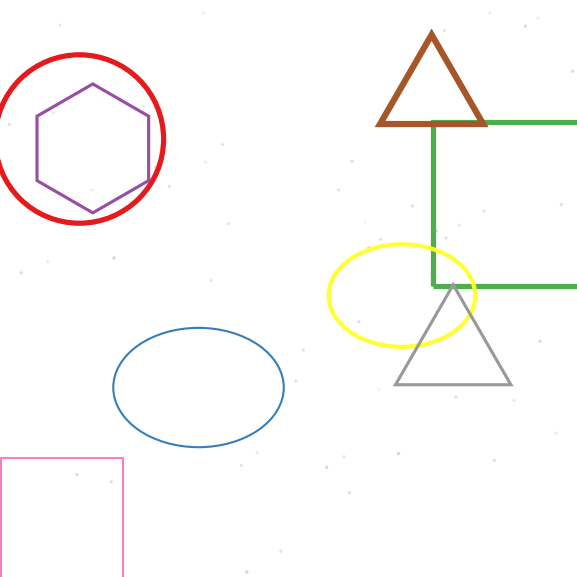[{"shape": "circle", "thickness": 2.5, "radius": 0.73, "center": [0.137, 0.758]}, {"shape": "oval", "thickness": 1, "radius": 0.74, "center": [0.344, 0.328]}, {"shape": "square", "thickness": 2.5, "radius": 0.71, "center": [0.892, 0.646]}, {"shape": "hexagon", "thickness": 1.5, "radius": 0.56, "center": [0.161, 0.742]}, {"shape": "oval", "thickness": 2, "radius": 0.63, "center": [0.696, 0.487]}, {"shape": "triangle", "thickness": 3, "radius": 0.52, "center": [0.747, 0.836]}, {"shape": "square", "thickness": 1, "radius": 0.53, "center": [0.107, 0.101]}, {"shape": "triangle", "thickness": 1.5, "radius": 0.58, "center": [0.785, 0.391]}]